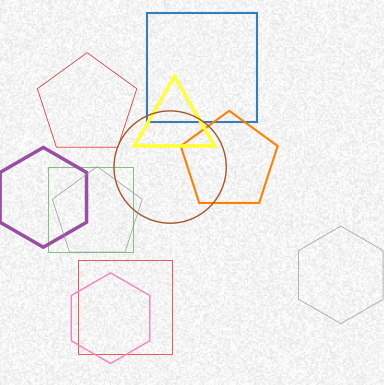[{"shape": "square", "thickness": 0.5, "radius": 0.61, "center": [0.324, 0.203]}, {"shape": "pentagon", "thickness": 0.5, "radius": 0.68, "center": [0.226, 0.728]}, {"shape": "square", "thickness": 1.5, "radius": 0.71, "center": [0.524, 0.825]}, {"shape": "square", "thickness": 0.5, "radius": 0.55, "center": [0.236, 0.457]}, {"shape": "hexagon", "thickness": 2.5, "radius": 0.65, "center": [0.113, 0.487]}, {"shape": "pentagon", "thickness": 1.5, "radius": 0.66, "center": [0.595, 0.58]}, {"shape": "triangle", "thickness": 2.5, "radius": 0.6, "center": [0.453, 0.681]}, {"shape": "circle", "thickness": 1, "radius": 0.73, "center": [0.442, 0.566]}, {"shape": "hexagon", "thickness": 1, "radius": 0.59, "center": [0.287, 0.174]}, {"shape": "pentagon", "thickness": 0.5, "radius": 0.61, "center": [0.253, 0.444]}, {"shape": "hexagon", "thickness": 0.5, "radius": 0.63, "center": [0.885, 0.286]}]